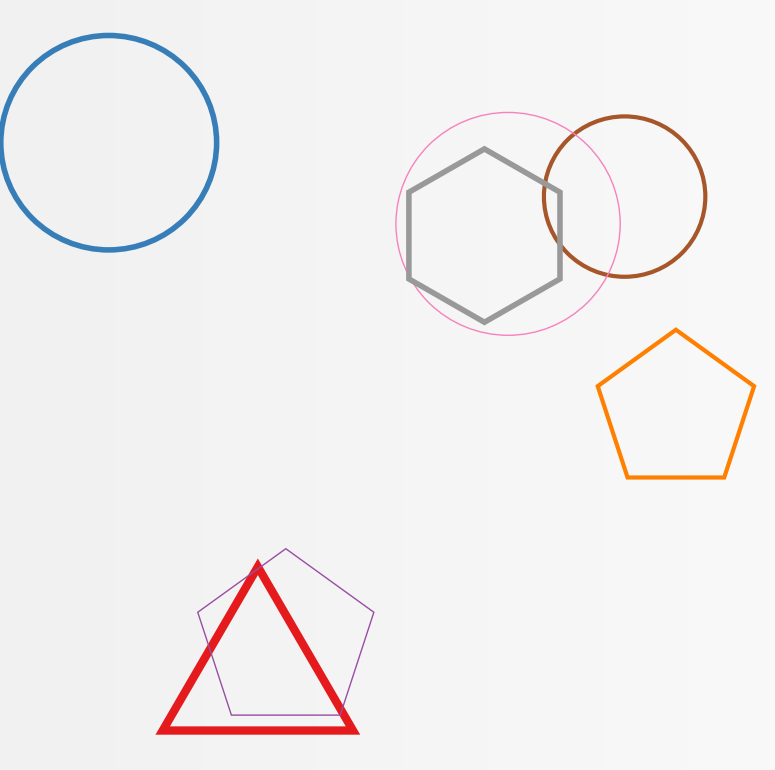[{"shape": "triangle", "thickness": 3, "radius": 0.71, "center": [0.333, 0.122]}, {"shape": "circle", "thickness": 2, "radius": 0.7, "center": [0.14, 0.815]}, {"shape": "pentagon", "thickness": 0.5, "radius": 0.6, "center": [0.369, 0.168]}, {"shape": "pentagon", "thickness": 1.5, "radius": 0.53, "center": [0.872, 0.466]}, {"shape": "circle", "thickness": 1.5, "radius": 0.52, "center": [0.806, 0.745]}, {"shape": "circle", "thickness": 0.5, "radius": 0.72, "center": [0.656, 0.709]}, {"shape": "hexagon", "thickness": 2, "radius": 0.56, "center": [0.625, 0.694]}]